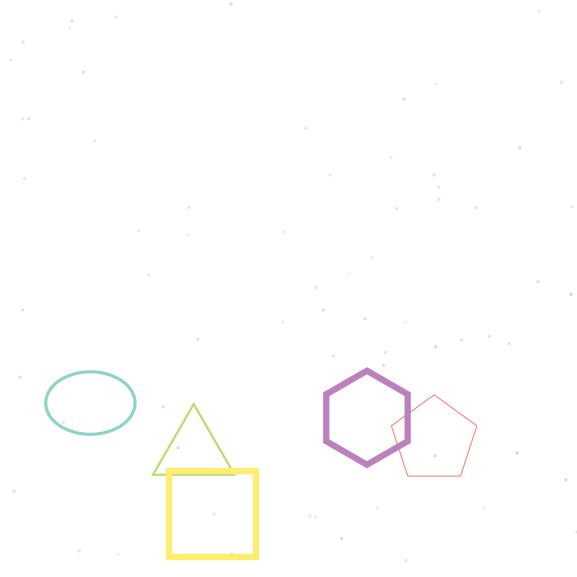[{"shape": "oval", "thickness": 1.5, "radius": 0.39, "center": [0.157, 0.301]}, {"shape": "pentagon", "thickness": 0.5, "radius": 0.39, "center": [0.752, 0.238]}, {"shape": "triangle", "thickness": 1, "radius": 0.41, "center": [0.335, 0.218]}, {"shape": "hexagon", "thickness": 3, "radius": 0.41, "center": [0.635, 0.276]}, {"shape": "square", "thickness": 3, "radius": 0.37, "center": [0.368, 0.11]}]